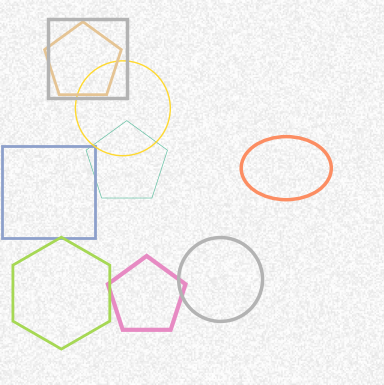[{"shape": "pentagon", "thickness": 0.5, "radius": 0.56, "center": [0.329, 0.576]}, {"shape": "oval", "thickness": 2.5, "radius": 0.59, "center": [0.743, 0.563]}, {"shape": "square", "thickness": 2, "radius": 0.6, "center": [0.125, 0.501]}, {"shape": "pentagon", "thickness": 3, "radius": 0.53, "center": [0.381, 0.229]}, {"shape": "hexagon", "thickness": 2, "radius": 0.73, "center": [0.159, 0.239]}, {"shape": "circle", "thickness": 1, "radius": 0.62, "center": [0.319, 0.719]}, {"shape": "pentagon", "thickness": 2, "radius": 0.52, "center": [0.215, 0.839]}, {"shape": "circle", "thickness": 2.5, "radius": 0.54, "center": [0.573, 0.274]}, {"shape": "square", "thickness": 2.5, "radius": 0.51, "center": [0.228, 0.848]}]